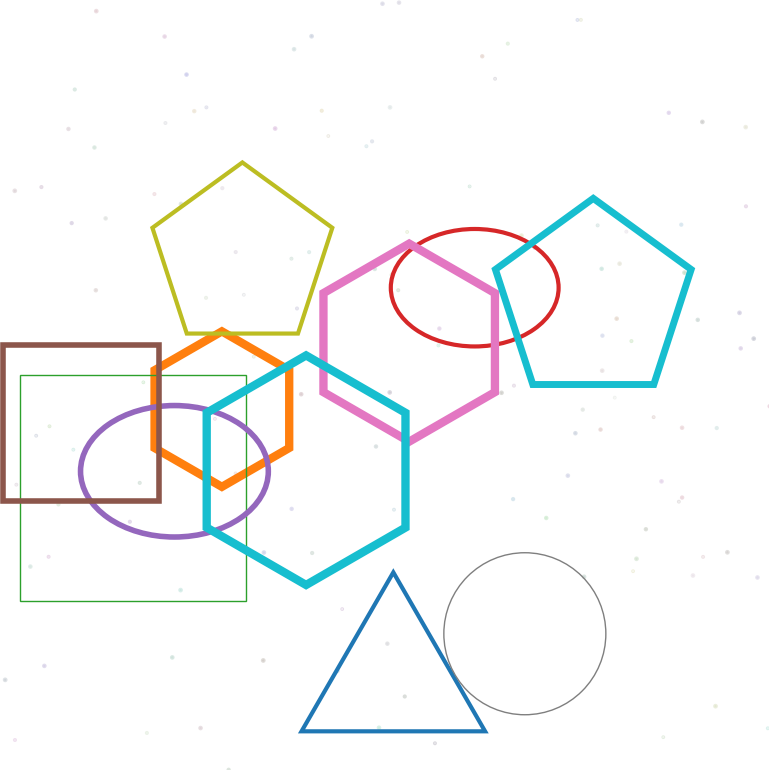[{"shape": "triangle", "thickness": 1.5, "radius": 0.69, "center": [0.511, 0.119]}, {"shape": "hexagon", "thickness": 3, "radius": 0.5, "center": [0.288, 0.469]}, {"shape": "square", "thickness": 0.5, "radius": 0.73, "center": [0.172, 0.367]}, {"shape": "oval", "thickness": 1.5, "radius": 0.54, "center": [0.617, 0.626]}, {"shape": "oval", "thickness": 2, "radius": 0.61, "center": [0.227, 0.388]}, {"shape": "square", "thickness": 2, "radius": 0.51, "center": [0.105, 0.451]}, {"shape": "hexagon", "thickness": 3, "radius": 0.64, "center": [0.531, 0.555]}, {"shape": "circle", "thickness": 0.5, "radius": 0.53, "center": [0.682, 0.177]}, {"shape": "pentagon", "thickness": 1.5, "radius": 0.61, "center": [0.315, 0.666]}, {"shape": "hexagon", "thickness": 3, "radius": 0.75, "center": [0.398, 0.389]}, {"shape": "pentagon", "thickness": 2.5, "radius": 0.67, "center": [0.771, 0.609]}]